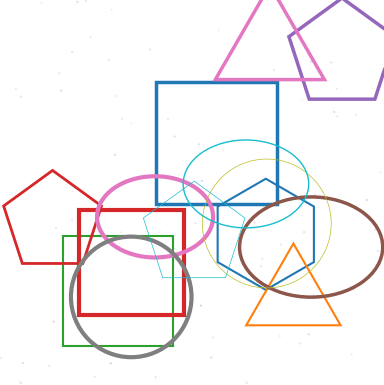[{"shape": "hexagon", "thickness": 1.5, "radius": 0.72, "center": [0.69, 0.391]}, {"shape": "square", "thickness": 2.5, "radius": 0.79, "center": [0.562, 0.629]}, {"shape": "triangle", "thickness": 1.5, "radius": 0.71, "center": [0.762, 0.226]}, {"shape": "square", "thickness": 1.5, "radius": 0.71, "center": [0.306, 0.245]}, {"shape": "pentagon", "thickness": 2, "radius": 0.67, "center": [0.137, 0.424]}, {"shape": "square", "thickness": 3, "radius": 0.68, "center": [0.342, 0.318]}, {"shape": "pentagon", "thickness": 2.5, "radius": 0.73, "center": [0.888, 0.86]}, {"shape": "oval", "thickness": 2.5, "radius": 0.93, "center": [0.808, 0.358]}, {"shape": "triangle", "thickness": 2.5, "radius": 0.82, "center": [0.701, 0.875]}, {"shape": "oval", "thickness": 3, "radius": 0.75, "center": [0.403, 0.437]}, {"shape": "circle", "thickness": 3, "radius": 0.78, "center": [0.341, 0.229]}, {"shape": "circle", "thickness": 0.5, "radius": 0.84, "center": [0.693, 0.42]}, {"shape": "oval", "thickness": 1, "radius": 0.82, "center": [0.639, 0.522]}, {"shape": "pentagon", "thickness": 0.5, "radius": 0.69, "center": [0.504, 0.391]}]